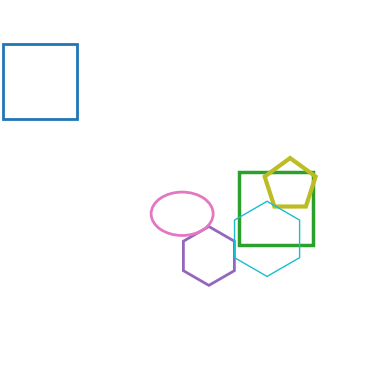[{"shape": "square", "thickness": 2, "radius": 0.48, "center": [0.104, 0.789]}, {"shape": "square", "thickness": 2.5, "radius": 0.48, "center": [0.717, 0.459]}, {"shape": "hexagon", "thickness": 2, "radius": 0.38, "center": [0.543, 0.335]}, {"shape": "oval", "thickness": 2, "radius": 0.4, "center": [0.473, 0.445]}, {"shape": "pentagon", "thickness": 3, "radius": 0.35, "center": [0.754, 0.52]}, {"shape": "hexagon", "thickness": 1, "radius": 0.49, "center": [0.694, 0.38]}]